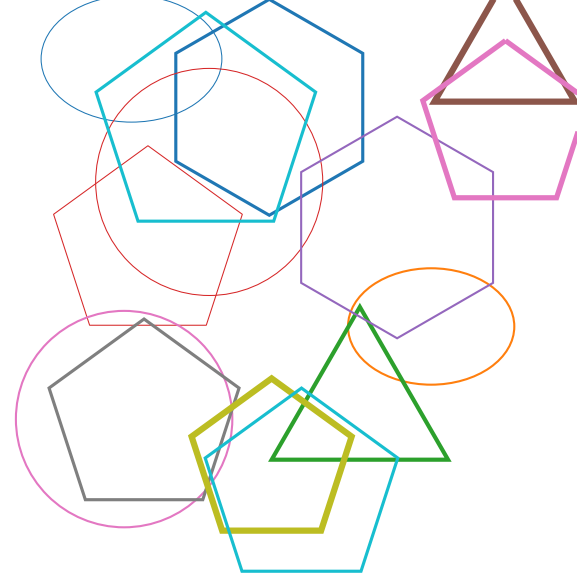[{"shape": "oval", "thickness": 0.5, "radius": 0.78, "center": [0.228, 0.897]}, {"shape": "hexagon", "thickness": 1.5, "radius": 0.93, "center": [0.466, 0.813]}, {"shape": "oval", "thickness": 1, "radius": 0.72, "center": [0.747, 0.434]}, {"shape": "triangle", "thickness": 2, "radius": 0.88, "center": [0.623, 0.291]}, {"shape": "pentagon", "thickness": 0.5, "radius": 0.86, "center": [0.256, 0.575]}, {"shape": "circle", "thickness": 0.5, "radius": 0.98, "center": [0.362, 0.684]}, {"shape": "hexagon", "thickness": 1, "radius": 0.96, "center": [0.688, 0.605]}, {"shape": "triangle", "thickness": 3, "radius": 0.7, "center": [0.874, 0.893]}, {"shape": "circle", "thickness": 1, "radius": 0.94, "center": [0.215, 0.273]}, {"shape": "pentagon", "thickness": 2.5, "radius": 0.75, "center": [0.875, 0.778]}, {"shape": "pentagon", "thickness": 1.5, "radius": 0.86, "center": [0.249, 0.274]}, {"shape": "pentagon", "thickness": 3, "radius": 0.73, "center": [0.47, 0.198]}, {"shape": "pentagon", "thickness": 1.5, "radius": 0.88, "center": [0.522, 0.152]}, {"shape": "pentagon", "thickness": 1.5, "radius": 1.0, "center": [0.356, 0.778]}]